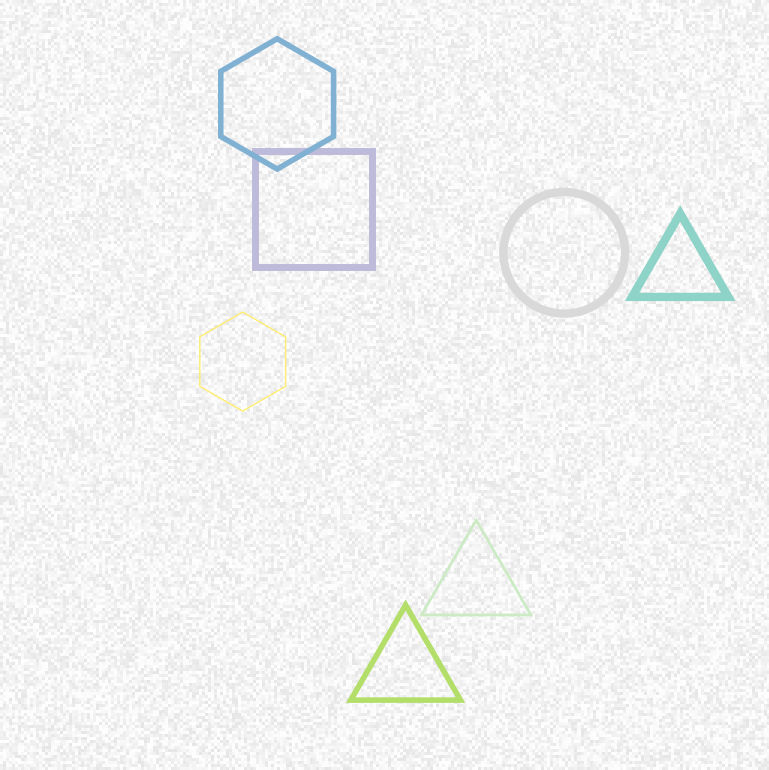[{"shape": "triangle", "thickness": 3, "radius": 0.36, "center": [0.883, 0.65]}, {"shape": "square", "thickness": 2.5, "radius": 0.38, "center": [0.407, 0.729]}, {"shape": "hexagon", "thickness": 2, "radius": 0.42, "center": [0.36, 0.865]}, {"shape": "triangle", "thickness": 2, "radius": 0.41, "center": [0.527, 0.132]}, {"shape": "circle", "thickness": 3, "radius": 0.39, "center": [0.733, 0.672]}, {"shape": "triangle", "thickness": 1, "radius": 0.41, "center": [0.618, 0.242]}, {"shape": "hexagon", "thickness": 0.5, "radius": 0.32, "center": [0.315, 0.53]}]